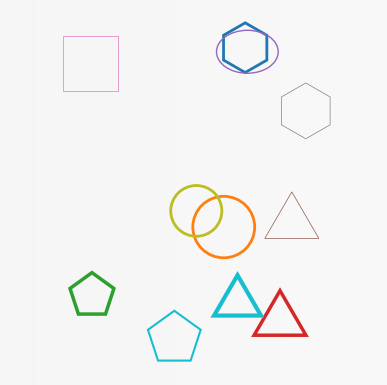[{"shape": "hexagon", "thickness": 2, "radius": 0.32, "center": [0.633, 0.876]}, {"shape": "circle", "thickness": 2, "radius": 0.4, "center": [0.577, 0.41]}, {"shape": "pentagon", "thickness": 2.5, "radius": 0.3, "center": [0.237, 0.232]}, {"shape": "triangle", "thickness": 2.5, "radius": 0.39, "center": [0.723, 0.168]}, {"shape": "oval", "thickness": 1, "radius": 0.4, "center": [0.638, 0.866]}, {"shape": "triangle", "thickness": 0.5, "radius": 0.4, "center": [0.753, 0.421]}, {"shape": "square", "thickness": 0.5, "radius": 0.36, "center": [0.233, 0.836]}, {"shape": "hexagon", "thickness": 0.5, "radius": 0.36, "center": [0.789, 0.712]}, {"shape": "circle", "thickness": 2, "radius": 0.33, "center": [0.507, 0.452]}, {"shape": "triangle", "thickness": 3, "radius": 0.35, "center": [0.613, 0.215]}, {"shape": "pentagon", "thickness": 1.5, "radius": 0.36, "center": [0.45, 0.121]}]